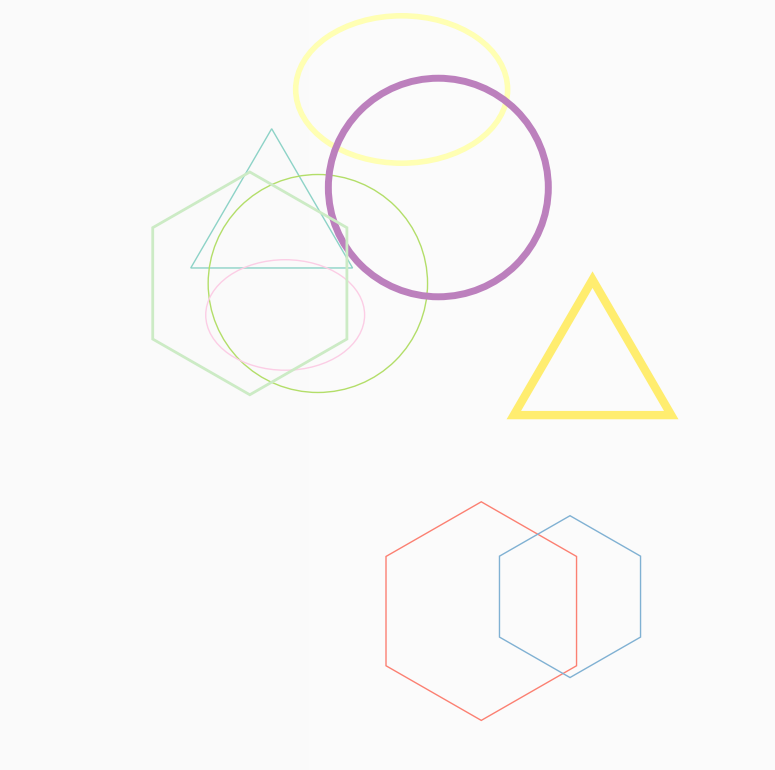[{"shape": "triangle", "thickness": 0.5, "radius": 0.6, "center": [0.351, 0.712]}, {"shape": "oval", "thickness": 2, "radius": 0.68, "center": [0.518, 0.884]}, {"shape": "hexagon", "thickness": 0.5, "radius": 0.71, "center": [0.621, 0.206]}, {"shape": "hexagon", "thickness": 0.5, "radius": 0.53, "center": [0.735, 0.225]}, {"shape": "circle", "thickness": 0.5, "radius": 0.71, "center": [0.41, 0.632]}, {"shape": "oval", "thickness": 0.5, "radius": 0.51, "center": [0.368, 0.591]}, {"shape": "circle", "thickness": 2.5, "radius": 0.71, "center": [0.566, 0.756]}, {"shape": "hexagon", "thickness": 1, "radius": 0.72, "center": [0.322, 0.632]}, {"shape": "triangle", "thickness": 3, "radius": 0.59, "center": [0.765, 0.52]}]